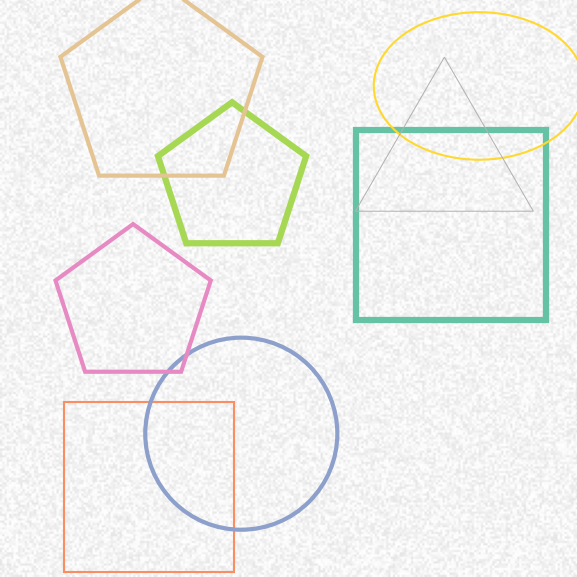[{"shape": "square", "thickness": 3, "radius": 0.82, "center": [0.781, 0.609]}, {"shape": "square", "thickness": 1, "radius": 0.74, "center": [0.258, 0.156]}, {"shape": "circle", "thickness": 2, "radius": 0.83, "center": [0.418, 0.248]}, {"shape": "pentagon", "thickness": 2, "radius": 0.71, "center": [0.231, 0.47]}, {"shape": "pentagon", "thickness": 3, "radius": 0.67, "center": [0.402, 0.687]}, {"shape": "oval", "thickness": 1, "radius": 0.91, "center": [0.83, 0.85]}, {"shape": "pentagon", "thickness": 2, "radius": 0.92, "center": [0.28, 0.844]}, {"shape": "triangle", "thickness": 0.5, "radius": 0.89, "center": [0.769, 0.722]}]